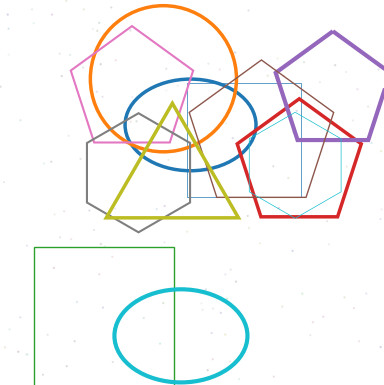[{"shape": "oval", "thickness": 2.5, "radius": 0.85, "center": [0.495, 0.676]}, {"shape": "square", "thickness": 0.5, "radius": 0.74, "center": [0.634, 0.635]}, {"shape": "circle", "thickness": 2.5, "radius": 0.95, "center": [0.424, 0.795]}, {"shape": "square", "thickness": 1, "radius": 0.91, "center": [0.271, 0.177]}, {"shape": "pentagon", "thickness": 2.5, "radius": 0.85, "center": [0.777, 0.574]}, {"shape": "pentagon", "thickness": 3, "radius": 0.78, "center": [0.865, 0.763]}, {"shape": "pentagon", "thickness": 1, "radius": 0.99, "center": [0.679, 0.647]}, {"shape": "pentagon", "thickness": 1.5, "radius": 0.84, "center": [0.343, 0.765]}, {"shape": "hexagon", "thickness": 1.5, "radius": 0.77, "center": [0.36, 0.551]}, {"shape": "triangle", "thickness": 2.5, "radius": 0.99, "center": [0.448, 0.533]}, {"shape": "oval", "thickness": 3, "radius": 0.86, "center": [0.47, 0.128]}, {"shape": "hexagon", "thickness": 0.5, "radius": 0.69, "center": [0.767, 0.571]}]